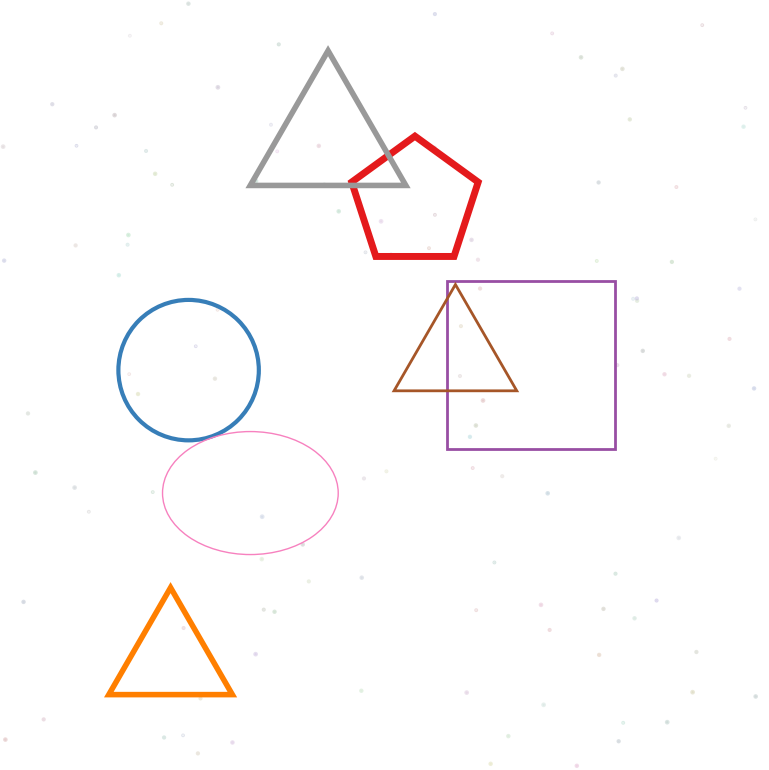[{"shape": "pentagon", "thickness": 2.5, "radius": 0.43, "center": [0.539, 0.737]}, {"shape": "circle", "thickness": 1.5, "radius": 0.46, "center": [0.245, 0.519]}, {"shape": "square", "thickness": 1, "radius": 0.54, "center": [0.689, 0.526]}, {"shape": "triangle", "thickness": 2, "radius": 0.46, "center": [0.222, 0.144]}, {"shape": "triangle", "thickness": 1, "radius": 0.46, "center": [0.591, 0.538]}, {"shape": "oval", "thickness": 0.5, "radius": 0.57, "center": [0.325, 0.36]}, {"shape": "triangle", "thickness": 2, "radius": 0.58, "center": [0.426, 0.817]}]